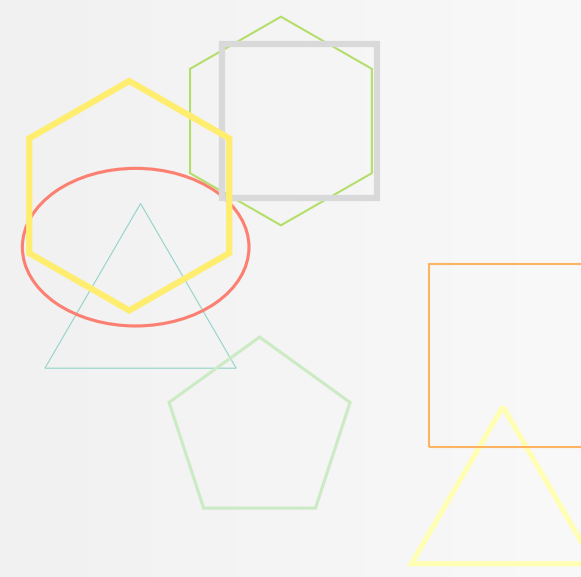[{"shape": "triangle", "thickness": 0.5, "radius": 0.95, "center": [0.242, 0.457]}, {"shape": "triangle", "thickness": 2.5, "radius": 0.91, "center": [0.865, 0.114]}, {"shape": "oval", "thickness": 1.5, "radius": 0.97, "center": [0.233, 0.571]}, {"shape": "square", "thickness": 1, "radius": 0.8, "center": [0.898, 0.384]}, {"shape": "hexagon", "thickness": 1, "radius": 0.9, "center": [0.483, 0.79]}, {"shape": "square", "thickness": 3, "radius": 0.67, "center": [0.515, 0.79]}, {"shape": "pentagon", "thickness": 1.5, "radius": 0.82, "center": [0.447, 0.252]}, {"shape": "hexagon", "thickness": 3, "radius": 0.99, "center": [0.222, 0.66]}]